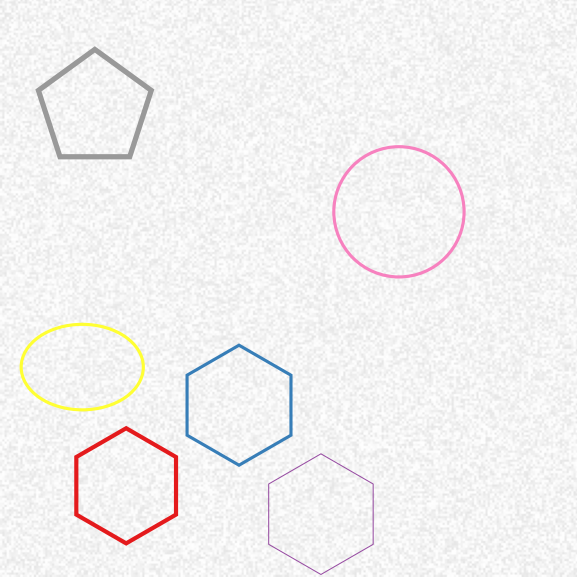[{"shape": "hexagon", "thickness": 2, "radius": 0.5, "center": [0.218, 0.158]}, {"shape": "hexagon", "thickness": 1.5, "radius": 0.52, "center": [0.414, 0.297]}, {"shape": "hexagon", "thickness": 0.5, "radius": 0.52, "center": [0.556, 0.109]}, {"shape": "oval", "thickness": 1.5, "radius": 0.53, "center": [0.142, 0.363]}, {"shape": "circle", "thickness": 1.5, "radius": 0.56, "center": [0.691, 0.632]}, {"shape": "pentagon", "thickness": 2.5, "radius": 0.51, "center": [0.164, 0.811]}]